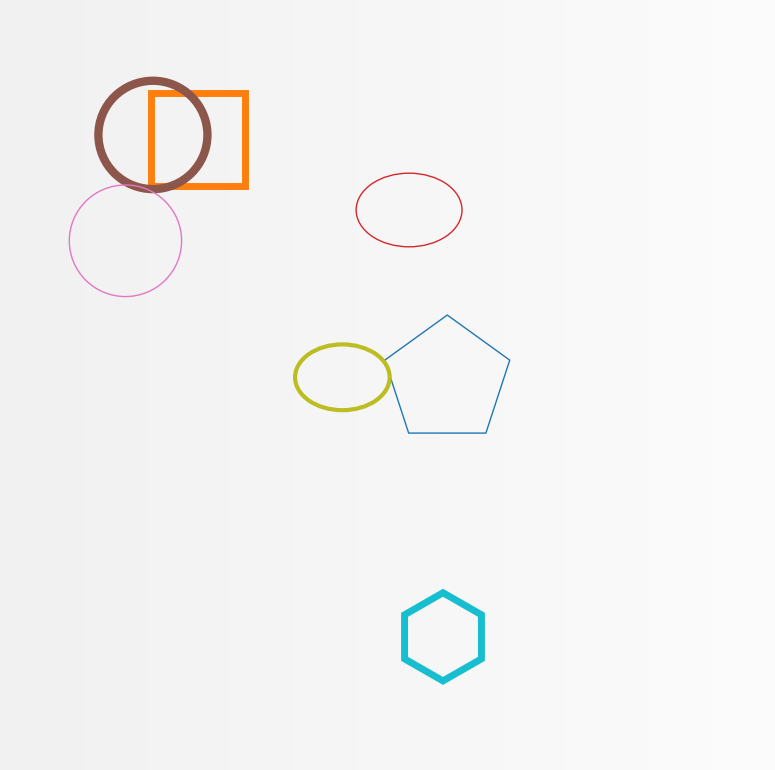[{"shape": "pentagon", "thickness": 0.5, "radius": 0.42, "center": [0.577, 0.506]}, {"shape": "square", "thickness": 2.5, "radius": 0.3, "center": [0.255, 0.819]}, {"shape": "oval", "thickness": 0.5, "radius": 0.34, "center": [0.528, 0.727]}, {"shape": "circle", "thickness": 3, "radius": 0.35, "center": [0.197, 0.825]}, {"shape": "circle", "thickness": 0.5, "radius": 0.36, "center": [0.162, 0.687]}, {"shape": "oval", "thickness": 1.5, "radius": 0.31, "center": [0.442, 0.51]}, {"shape": "hexagon", "thickness": 2.5, "radius": 0.29, "center": [0.572, 0.173]}]